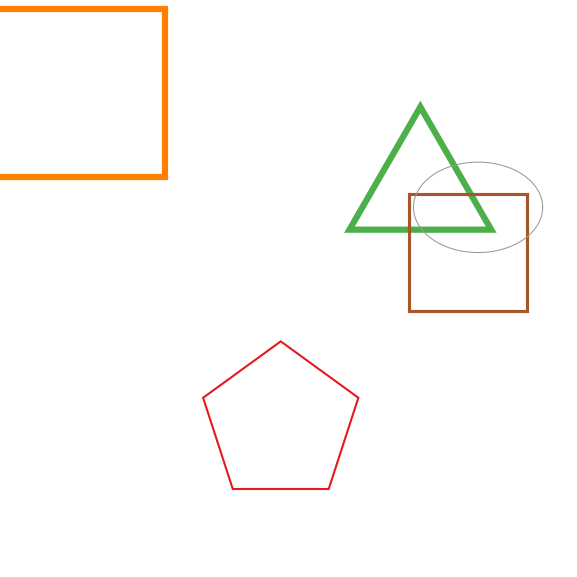[{"shape": "pentagon", "thickness": 1, "radius": 0.71, "center": [0.486, 0.267]}, {"shape": "triangle", "thickness": 3, "radius": 0.71, "center": [0.728, 0.672]}, {"shape": "square", "thickness": 3, "radius": 0.73, "center": [0.14, 0.838]}, {"shape": "square", "thickness": 1.5, "radius": 0.51, "center": [0.811, 0.562]}, {"shape": "oval", "thickness": 0.5, "radius": 0.56, "center": [0.828, 0.64]}]